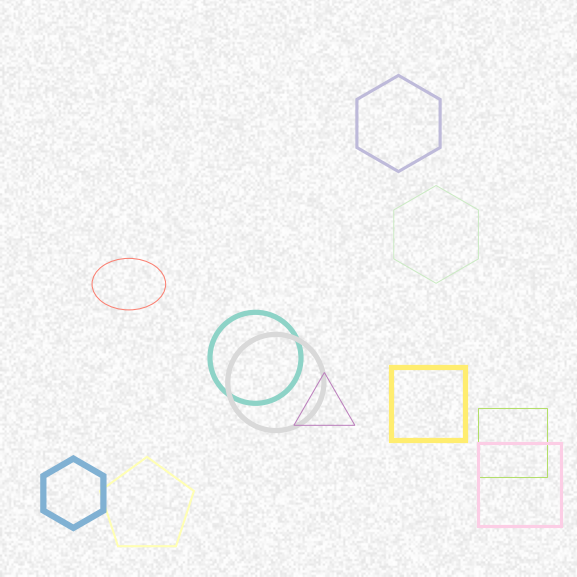[{"shape": "circle", "thickness": 2.5, "radius": 0.39, "center": [0.442, 0.38]}, {"shape": "pentagon", "thickness": 1, "radius": 0.43, "center": [0.255, 0.123]}, {"shape": "hexagon", "thickness": 1.5, "radius": 0.42, "center": [0.69, 0.785]}, {"shape": "oval", "thickness": 0.5, "radius": 0.32, "center": [0.223, 0.507]}, {"shape": "hexagon", "thickness": 3, "radius": 0.3, "center": [0.127, 0.145]}, {"shape": "square", "thickness": 0.5, "radius": 0.3, "center": [0.887, 0.234]}, {"shape": "square", "thickness": 1.5, "radius": 0.36, "center": [0.899, 0.16]}, {"shape": "circle", "thickness": 2.5, "radius": 0.42, "center": [0.478, 0.337]}, {"shape": "triangle", "thickness": 0.5, "radius": 0.3, "center": [0.562, 0.293]}, {"shape": "hexagon", "thickness": 0.5, "radius": 0.42, "center": [0.755, 0.593]}, {"shape": "square", "thickness": 2.5, "radius": 0.32, "center": [0.741, 0.3]}]